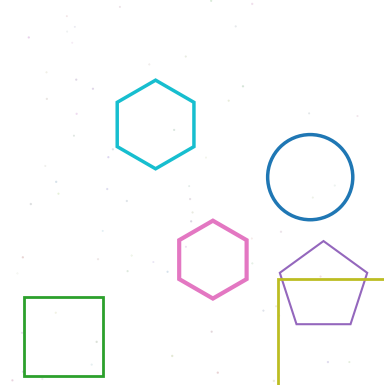[{"shape": "circle", "thickness": 2.5, "radius": 0.55, "center": [0.806, 0.54]}, {"shape": "square", "thickness": 2, "radius": 0.51, "center": [0.164, 0.127]}, {"shape": "pentagon", "thickness": 1.5, "radius": 0.6, "center": [0.84, 0.254]}, {"shape": "hexagon", "thickness": 3, "radius": 0.51, "center": [0.553, 0.326]}, {"shape": "square", "thickness": 2, "radius": 0.7, "center": [0.861, 0.135]}, {"shape": "hexagon", "thickness": 2.5, "radius": 0.58, "center": [0.404, 0.677]}]